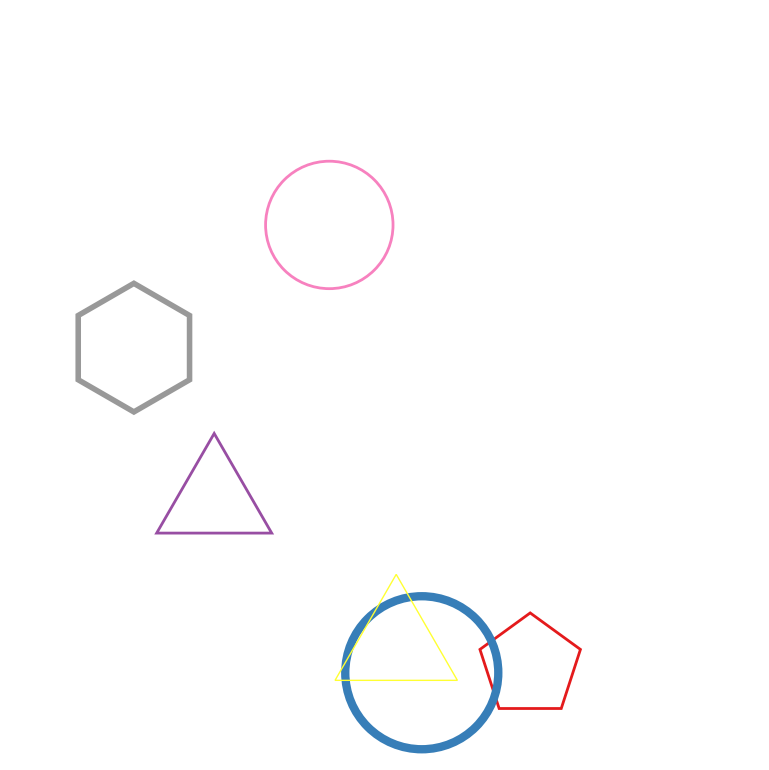[{"shape": "pentagon", "thickness": 1, "radius": 0.34, "center": [0.689, 0.135]}, {"shape": "circle", "thickness": 3, "radius": 0.5, "center": [0.548, 0.126]}, {"shape": "triangle", "thickness": 1, "radius": 0.43, "center": [0.278, 0.351]}, {"shape": "triangle", "thickness": 0.5, "radius": 0.46, "center": [0.515, 0.162]}, {"shape": "circle", "thickness": 1, "radius": 0.41, "center": [0.428, 0.708]}, {"shape": "hexagon", "thickness": 2, "radius": 0.42, "center": [0.174, 0.549]}]